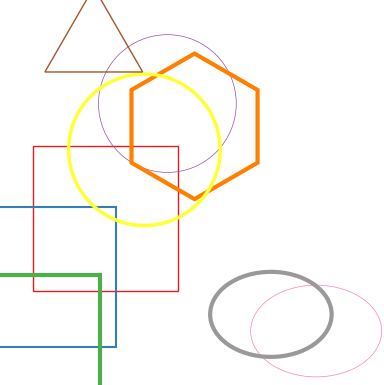[{"shape": "square", "thickness": 1, "radius": 0.94, "center": [0.275, 0.432]}, {"shape": "square", "thickness": 1.5, "radius": 0.91, "center": [0.12, 0.28]}, {"shape": "square", "thickness": 3, "radius": 0.77, "center": [0.104, 0.13]}, {"shape": "circle", "thickness": 0.5, "radius": 0.89, "center": [0.435, 0.731]}, {"shape": "hexagon", "thickness": 3, "radius": 0.95, "center": [0.505, 0.672]}, {"shape": "circle", "thickness": 2.5, "radius": 0.98, "center": [0.375, 0.611]}, {"shape": "triangle", "thickness": 1, "radius": 0.73, "center": [0.244, 0.886]}, {"shape": "oval", "thickness": 0.5, "radius": 0.85, "center": [0.821, 0.14]}, {"shape": "oval", "thickness": 3, "radius": 0.79, "center": [0.704, 0.183]}]